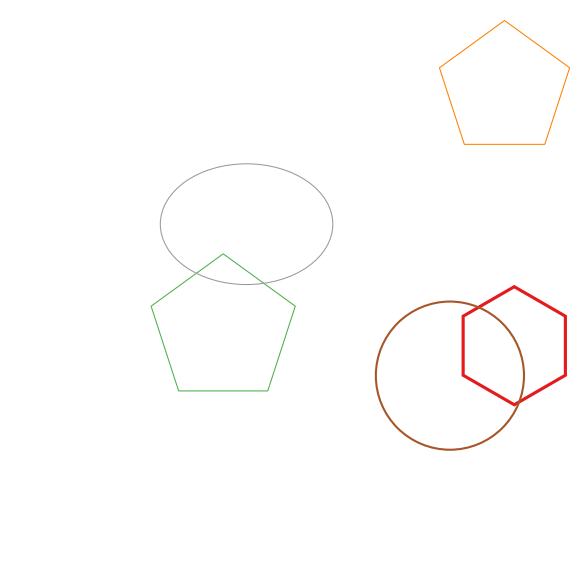[{"shape": "hexagon", "thickness": 1.5, "radius": 0.51, "center": [0.891, 0.4]}, {"shape": "pentagon", "thickness": 0.5, "radius": 0.66, "center": [0.386, 0.428]}, {"shape": "pentagon", "thickness": 0.5, "radius": 0.59, "center": [0.874, 0.845]}, {"shape": "circle", "thickness": 1, "radius": 0.64, "center": [0.779, 0.349]}, {"shape": "oval", "thickness": 0.5, "radius": 0.75, "center": [0.427, 0.611]}]